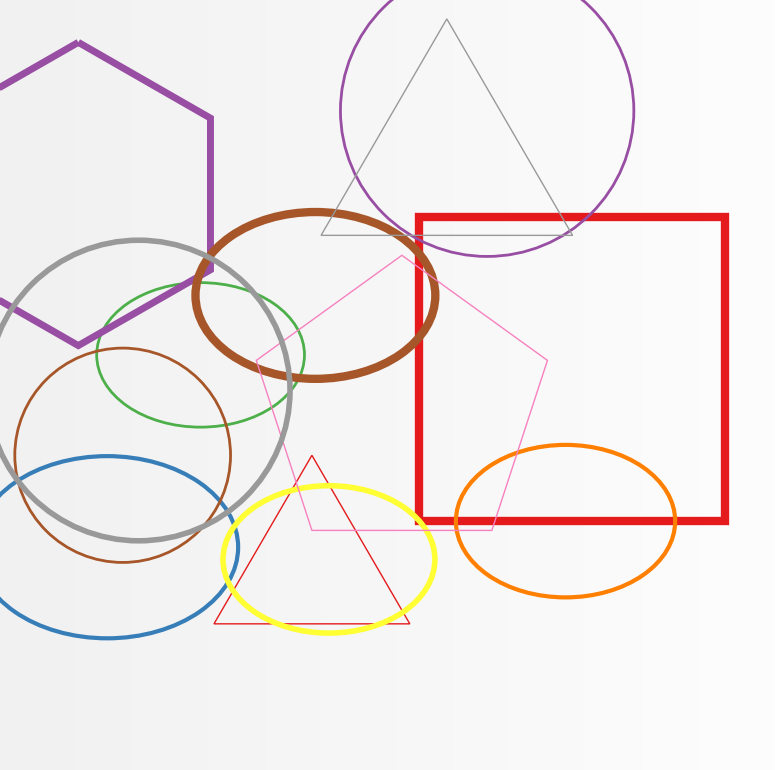[{"shape": "square", "thickness": 3, "radius": 0.99, "center": [0.738, 0.521]}, {"shape": "triangle", "thickness": 0.5, "radius": 0.73, "center": [0.402, 0.263]}, {"shape": "oval", "thickness": 1.5, "radius": 0.85, "center": [0.138, 0.289]}, {"shape": "oval", "thickness": 1, "radius": 0.67, "center": [0.259, 0.539]}, {"shape": "hexagon", "thickness": 2.5, "radius": 0.98, "center": [0.101, 0.748]}, {"shape": "circle", "thickness": 1, "radius": 0.95, "center": [0.629, 0.856]}, {"shape": "oval", "thickness": 1.5, "radius": 0.71, "center": [0.73, 0.323]}, {"shape": "oval", "thickness": 2, "radius": 0.68, "center": [0.424, 0.274]}, {"shape": "oval", "thickness": 3, "radius": 0.77, "center": [0.407, 0.616]}, {"shape": "circle", "thickness": 1, "radius": 0.7, "center": [0.158, 0.409]}, {"shape": "pentagon", "thickness": 0.5, "radius": 0.99, "center": [0.519, 0.471]}, {"shape": "circle", "thickness": 2, "radius": 0.98, "center": [0.179, 0.493]}, {"shape": "triangle", "thickness": 0.5, "radius": 0.94, "center": [0.577, 0.788]}]